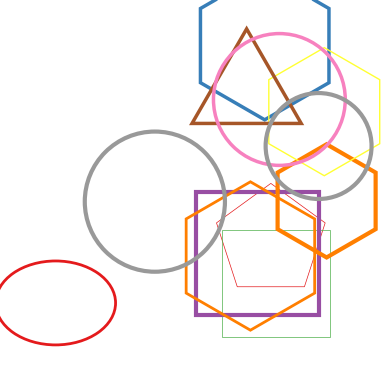[{"shape": "oval", "thickness": 2, "radius": 0.78, "center": [0.144, 0.213]}, {"shape": "pentagon", "thickness": 0.5, "radius": 0.74, "center": [0.703, 0.375]}, {"shape": "hexagon", "thickness": 2.5, "radius": 0.96, "center": [0.688, 0.882]}, {"shape": "square", "thickness": 0.5, "radius": 0.7, "center": [0.717, 0.264]}, {"shape": "square", "thickness": 3, "radius": 0.8, "center": [0.669, 0.341]}, {"shape": "hexagon", "thickness": 3, "radius": 0.74, "center": [0.848, 0.478]}, {"shape": "hexagon", "thickness": 2, "radius": 0.96, "center": [0.65, 0.335]}, {"shape": "hexagon", "thickness": 1, "radius": 0.83, "center": [0.842, 0.71]}, {"shape": "triangle", "thickness": 2.5, "radius": 0.82, "center": [0.641, 0.761]}, {"shape": "circle", "thickness": 2.5, "radius": 0.86, "center": [0.726, 0.742]}, {"shape": "circle", "thickness": 3, "radius": 0.91, "center": [0.402, 0.476]}, {"shape": "circle", "thickness": 3, "radius": 0.69, "center": [0.828, 0.621]}]